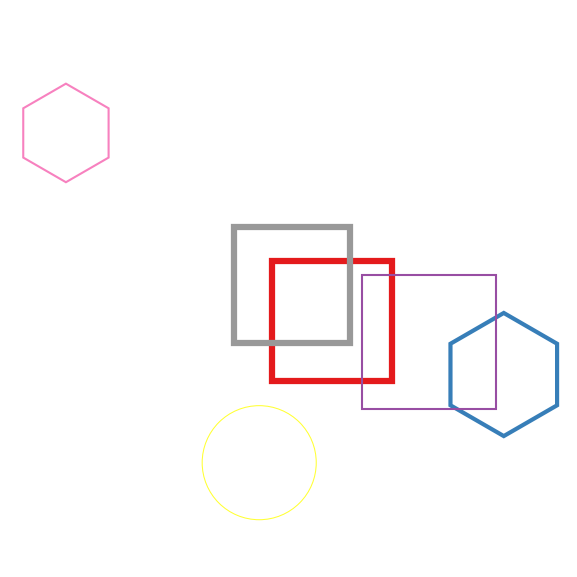[{"shape": "square", "thickness": 3, "radius": 0.52, "center": [0.575, 0.444]}, {"shape": "hexagon", "thickness": 2, "radius": 0.53, "center": [0.872, 0.351]}, {"shape": "square", "thickness": 1, "radius": 0.58, "center": [0.743, 0.407]}, {"shape": "circle", "thickness": 0.5, "radius": 0.49, "center": [0.449, 0.198]}, {"shape": "hexagon", "thickness": 1, "radius": 0.43, "center": [0.114, 0.769]}, {"shape": "square", "thickness": 3, "radius": 0.5, "center": [0.506, 0.505]}]